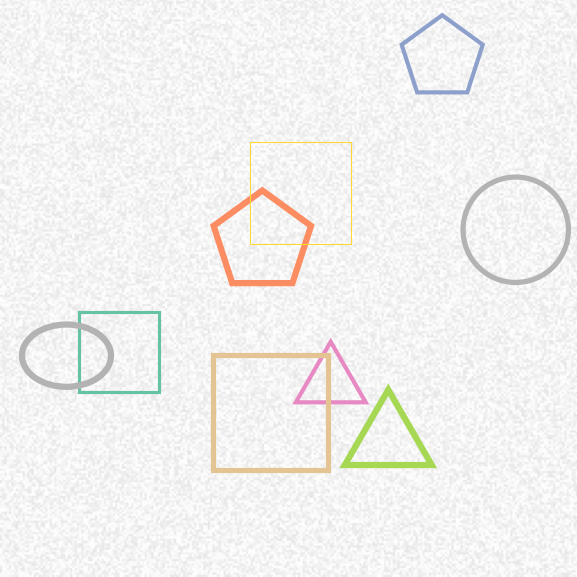[{"shape": "square", "thickness": 1.5, "radius": 0.34, "center": [0.206, 0.39]}, {"shape": "pentagon", "thickness": 3, "radius": 0.44, "center": [0.454, 0.581]}, {"shape": "pentagon", "thickness": 2, "radius": 0.37, "center": [0.766, 0.899]}, {"shape": "triangle", "thickness": 2, "radius": 0.35, "center": [0.573, 0.337]}, {"shape": "triangle", "thickness": 3, "radius": 0.43, "center": [0.672, 0.237]}, {"shape": "square", "thickness": 0.5, "radius": 0.44, "center": [0.52, 0.664]}, {"shape": "square", "thickness": 2.5, "radius": 0.5, "center": [0.468, 0.285]}, {"shape": "oval", "thickness": 3, "radius": 0.39, "center": [0.115, 0.383]}, {"shape": "circle", "thickness": 2.5, "radius": 0.46, "center": [0.893, 0.601]}]